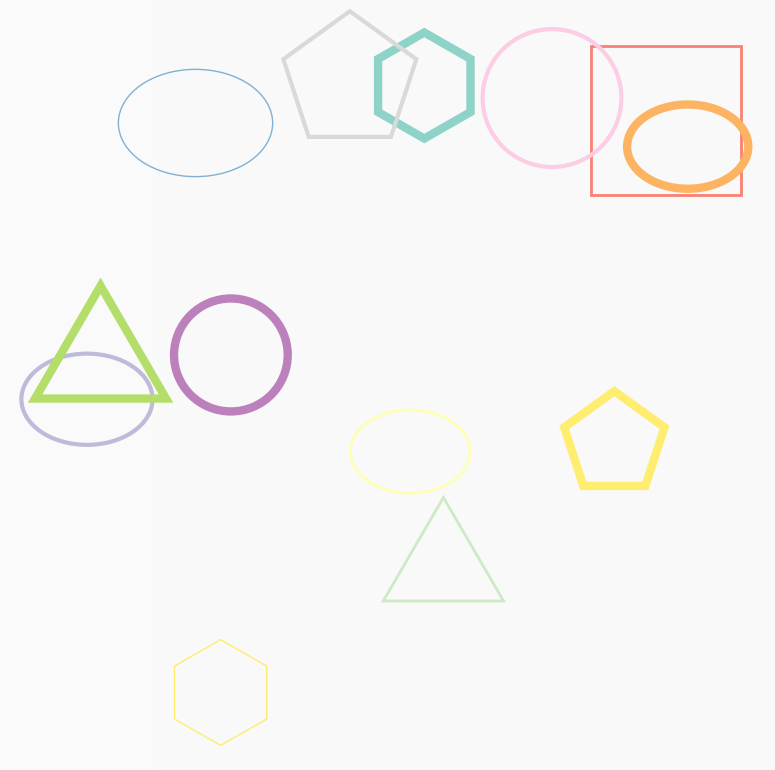[{"shape": "hexagon", "thickness": 3, "radius": 0.34, "center": [0.547, 0.889]}, {"shape": "oval", "thickness": 1, "radius": 0.39, "center": [0.529, 0.414]}, {"shape": "oval", "thickness": 1.5, "radius": 0.42, "center": [0.112, 0.482]}, {"shape": "square", "thickness": 1, "radius": 0.48, "center": [0.859, 0.843]}, {"shape": "oval", "thickness": 0.5, "radius": 0.5, "center": [0.252, 0.84]}, {"shape": "oval", "thickness": 3, "radius": 0.39, "center": [0.887, 0.81]}, {"shape": "triangle", "thickness": 3, "radius": 0.49, "center": [0.13, 0.531]}, {"shape": "circle", "thickness": 1.5, "radius": 0.45, "center": [0.712, 0.873]}, {"shape": "pentagon", "thickness": 1.5, "radius": 0.45, "center": [0.451, 0.895]}, {"shape": "circle", "thickness": 3, "radius": 0.37, "center": [0.298, 0.539]}, {"shape": "triangle", "thickness": 1, "radius": 0.45, "center": [0.572, 0.264]}, {"shape": "hexagon", "thickness": 0.5, "radius": 0.34, "center": [0.285, 0.101]}, {"shape": "pentagon", "thickness": 3, "radius": 0.34, "center": [0.793, 0.424]}]